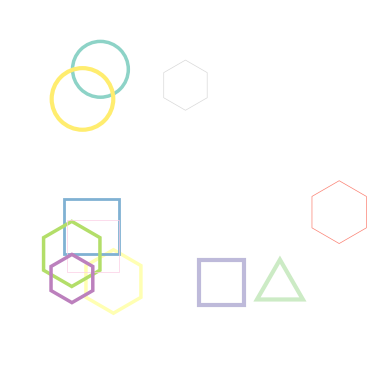[{"shape": "circle", "thickness": 2.5, "radius": 0.36, "center": [0.261, 0.82]}, {"shape": "hexagon", "thickness": 2.5, "radius": 0.41, "center": [0.295, 0.269]}, {"shape": "square", "thickness": 3, "radius": 0.29, "center": [0.575, 0.267]}, {"shape": "hexagon", "thickness": 0.5, "radius": 0.41, "center": [0.881, 0.449]}, {"shape": "square", "thickness": 2, "radius": 0.36, "center": [0.238, 0.411]}, {"shape": "hexagon", "thickness": 2.5, "radius": 0.42, "center": [0.186, 0.34]}, {"shape": "square", "thickness": 0.5, "radius": 0.34, "center": [0.242, 0.36]}, {"shape": "hexagon", "thickness": 0.5, "radius": 0.33, "center": [0.482, 0.779]}, {"shape": "hexagon", "thickness": 2.5, "radius": 0.31, "center": [0.187, 0.277]}, {"shape": "triangle", "thickness": 3, "radius": 0.34, "center": [0.727, 0.257]}, {"shape": "circle", "thickness": 3, "radius": 0.4, "center": [0.214, 0.743]}]